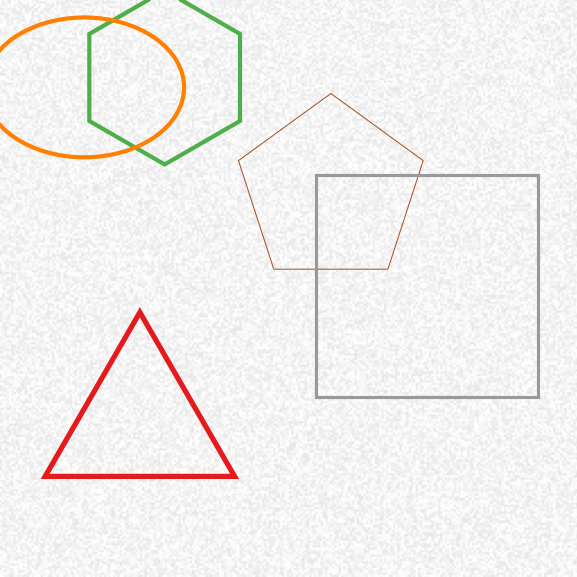[{"shape": "triangle", "thickness": 2.5, "radius": 0.95, "center": [0.242, 0.269]}, {"shape": "hexagon", "thickness": 2, "radius": 0.75, "center": [0.285, 0.865]}, {"shape": "oval", "thickness": 2, "radius": 0.86, "center": [0.146, 0.848]}, {"shape": "pentagon", "thickness": 0.5, "radius": 0.84, "center": [0.573, 0.669]}, {"shape": "square", "thickness": 1.5, "radius": 0.96, "center": [0.739, 0.504]}]